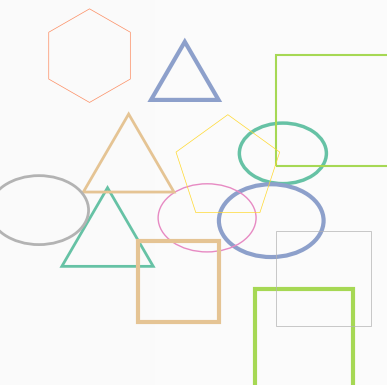[{"shape": "triangle", "thickness": 2, "radius": 0.68, "center": [0.278, 0.376]}, {"shape": "oval", "thickness": 2.5, "radius": 0.56, "center": [0.73, 0.602]}, {"shape": "hexagon", "thickness": 0.5, "radius": 0.61, "center": [0.231, 0.855]}, {"shape": "oval", "thickness": 3, "radius": 0.68, "center": [0.7, 0.427]}, {"shape": "triangle", "thickness": 3, "radius": 0.5, "center": [0.477, 0.791]}, {"shape": "oval", "thickness": 1, "radius": 0.63, "center": [0.534, 0.434]}, {"shape": "square", "thickness": 1.5, "radius": 0.72, "center": [0.858, 0.714]}, {"shape": "square", "thickness": 3, "radius": 0.63, "center": [0.783, 0.122]}, {"shape": "pentagon", "thickness": 0.5, "radius": 0.7, "center": [0.588, 0.562]}, {"shape": "triangle", "thickness": 2, "radius": 0.68, "center": [0.332, 0.569]}, {"shape": "square", "thickness": 3, "radius": 0.53, "center": [0.461, 0.27]}, {"shape": "oval", "thickness": 2, "radius": 0.64, "center": [0.101, 0.454]}, {"shape": "square", "thickness": 0.5, "radius": 0.61, "center": [0.835, 0.277]}]